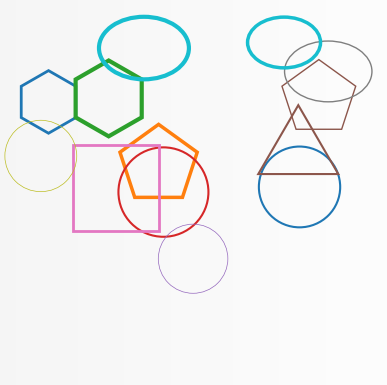[{"shape": "circle", "thickness": 1.5, "radius": 0.52, "center": [0.773, 0.514]}, {"shape": "hexagon", "thickness": 2, "radius": 0.41, "center": [0.125, 0.735]}, {"shape": "pentagon", "thickness": 2.5, "radius": 0.52, "center": [0.409, 0.572]}, {"shape": "hexagon", "thickness": 3, "radius": 0.49, "center": [0.28, 0.744]}, {"shape": "circle", "thickness": 1.5, "radius": 0.58, "center": [0.422, 0.501]}, {"shape": "circle", "thickness": 0.5, "radius": 0.45, "center": [0.498, 0.328]}, {"shape": "pentagon", "thickness": 1, "radius": 0.5, "center": [0.823, 0.745]}, {"shape": "triangle", "thickness": 1.5, "radius": 0.6, "center": [0.77, 0.608]}, {"shape": "square", "thickness": 2, "radius": 0.56, "center": [0.3, 0.511]}, {"shape": "oval", "thickness": 1, "radius": 0.56, "center": [0.847, 0.814]}, {"shape": "circle", "thickness": 0.5, "radius": 0.46, "center": [0.105, 0.595]}, {"shape": "oval", "thickness": 3, "radius": 0.58, "center": [0.371, 0.875]}, {"shape": "oval", "thickness": 2.5, "radius": 0.47, "center": [0.733, 0.89]}]